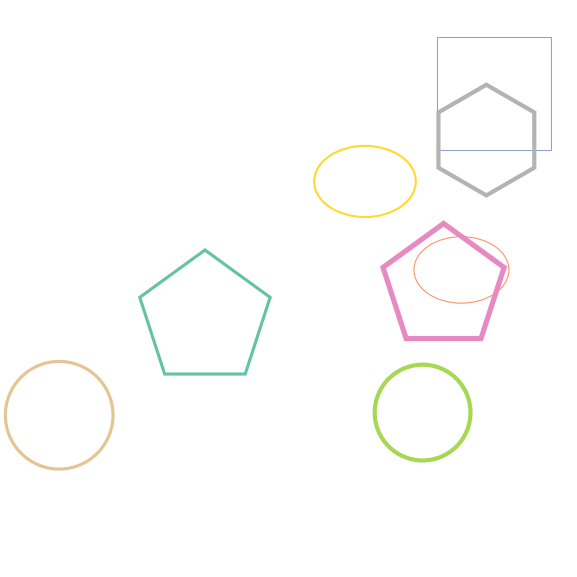[{"shape": "pentagon", "thickness": 1.5, "radius": 0.59, "center": [0.355, 0.448]}, {"shape": "oval", "thickness": 0.5, "radius": 0.41, "center": [0.799, 0.532]}, {"shape": "square", "thickness": 0.5, "radius": 0.49, "center": [0.855, 0.837]}, {"shape": "pentagon", "thickness": 2.5, "radius": 0.55, "center": [0.768, 0.502]}, {"shape": "circle", "thickness": 2, "radius": 0.41, "center": [0.732, 0.285]}, {"shape": "oval", "thickness": 1, "radius": 0.44, "center": [0.632, 0.685]}, {"shape": "circle", "thickness": 1.5, "radius": 0.47, "center": [0.102, 0.28]}, {"shape": "hexagon", "thickness": 2, "radius": 0.48, "center": [0.842, 0.757]}]